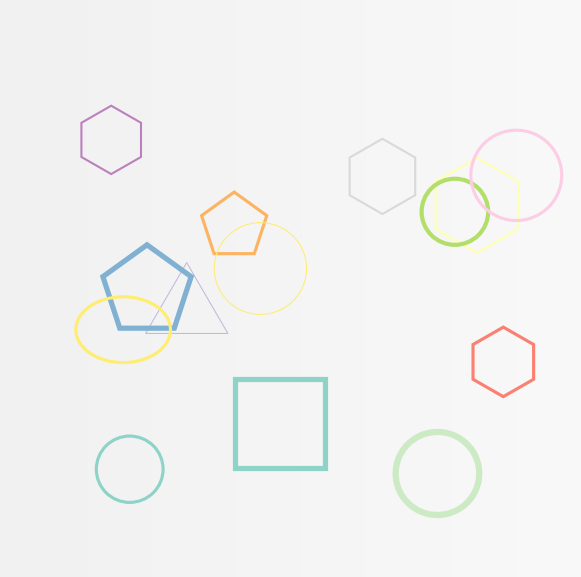[{"shape": "circle", "thickness": 1.5, "radius": 0.29, "center": [0.223, 0.187]}, {"shape": "square", "thickness": 2.5, "radius": 0.39, "center": [0.482, 0.266]}, {"shape": "hexagon", "thickness": 1, "radius": 0.41, "center": [0.821, 0.644]}, {"shape": "triangle", "thickness": 0.5, "radius": 0.41, "center": [0.321, 0.463]}, {"shape": "hexagon", "thickness": 1.5, "radius": 0.3, "center": [0.866, 0.372]}, {"shape": "pentagon", "thickness": 2.5, "radius": 0.4, "center": [0.253, 0.495]}, {"shape": "pentagon", "thickness": 1.5, "radius": 0.29, "center": [0.403, 0.608]}, {"shape": "circle", "thickness": 2, "radius": 0.29, "center": [0.783, 0.632]}, {"shape": "circle", "thickness": 1.5, "radius": 0.39, "center": [0.888, 0.695]}, {"shape": "hexagon", "thickness": 1, "radius": 0.33, "center": [0.658, 0.694]}, {"shape": "hexagon", "thickness": 1, "radius": 0.3, "center": [0.191, 0.757]}, {"shape": "circle", "thickness": 3, "radius": 0.36, "center": [0.753, 0.179]}, {"shape": "oval", "thickness": 1.5, "radius": 0.41, "center": [0.212, 0.428]}, {"shape": "circle", "thickness": 0.5, "radius": 0.4, "center": [0.448, 0.534]}]